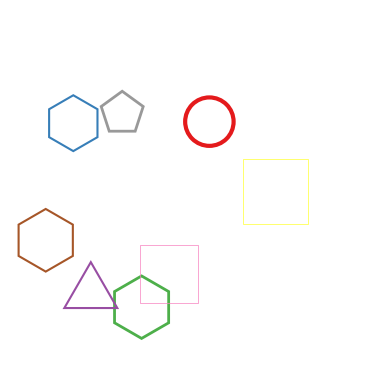[{"shape": "circle", "thickness": 3, "radius": 0.31, "center": [0.544, 0.684]}, {"shape": "hexagon", "thickness": 1.5, "radius": 0.36, "center": [0.19, 0.68]}, {"shape": "hexagon", "thickness": 2, "radius": 0.41, "center": [0.368, 0.202]}, {"shape": "triangle", "thickness": 1.5, "radius": 0.4, "center": [0.236, 0.24]}, {"shape": "square", "thickness": 0.5, "radius": 0.42, "center": [0.715, 0.502]}, {"shape": "hexagon", "thickness": 1.5, "radius": 0.41, "center": [0.119, 0.376]}, {"shape": "square", "thickness": 0.5, "radius": 0.38, "center": [0.44, 0.289]}, {"shape": "pentagon", "thickness": 2, "radius": 0.29, "center": [0.317, 0.706]}]